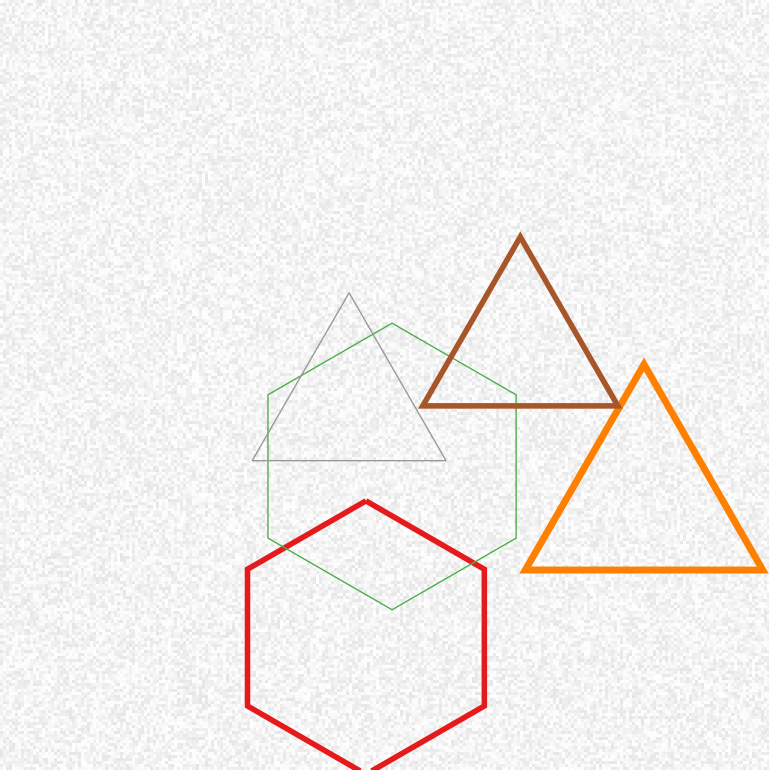[{"shape": "hexagon", "thickness": 2, "radius": 0.89, "center": [0.475, 0.172]}, {"shape": "hexagon", "thickness": 0.5, "radius": 0.93, "center": [0.509, 0.394]}, {"shape": "triangle", "thickness": 2.5, "radius": 0.89, "center": [0.836, 0.349]}, {"shape": "triangle", "thickness": 2, "radius": 0.73, "center": [0.676, 0.546]}, {"shape": "triangle", "thickness": 0.5, "radius": 0.73, "center": [0.453, 0.474]}]